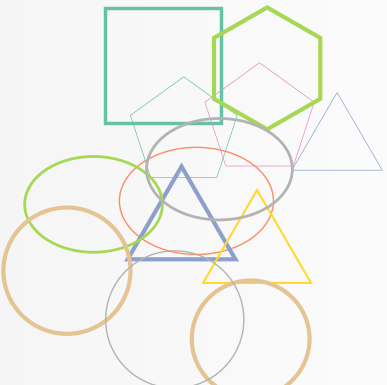[{"shape": "square", "thickness": 2.5, "radius": 0.75, "center": [0.42, 0.829]}, {"shape": "pentagon", "thickness": 0.5, "radius": 0.72, "center": [0.474, 0.656]}, {"shape": "oval", "thickness": 1, "radius": 0.99, "center": [0.507, 0.478]}, {"shape": "triangle", "thickness": 3, "radius": 0.8, "center": [0.468, 0.407]}, {"shape": "triangle", "thickness": 0.5, "radius": 0.67, "center": [0.87, 0.625]}, {"shape": "pentagon", "thickness": 0.5, "radius": 0.74, "center": [0.67, 0.689]}, {"shape": "oval", "thickness": 2, "radius": 0.89, "center": [0.241, 0.469]}, {"shape": "hexagon", "thickness": 3, "radius": 0.79, "center": [0.689, 0.822]}, {"shape": "triangle", "thickness": 1.5, "radius": 0.8, "center": [0.663, 0.346]}, {"shape": "circle", "thickness": 3, "radius": 0.82, "center": [0.173, 0.297]}, {"shape": "circle", "thickness": 3, "radius": 0.76, "center": [0.647, 0.12]}, {"shape": "oval", "thickness": 2, "radius": 0.94, "center": [0.566, 0.561]}, {"shape": "circle", "thickness": 1, "radius": 0.89, "center": [0.451, 0.17]}]